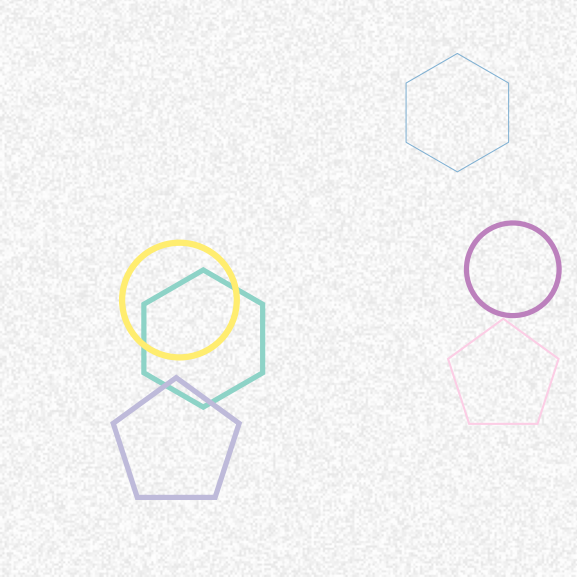[{"shape": "hexagon", "thickness": 2.5, "radius": 0.59, "center": [0.352, 0.413]}, {"shape": "pentagon", "thickness": 2.5, "radius": 0.57, "center": [0.305, 0.231]}, {"shape": "hexagon", "thickness": 0.5, "radius": 0.51, "center": [0.792, 0.804]}, {"shape": "pentagon", "thickness": 1, "radius": 0.5, "center": [0.872, 0.347]}, {"shape": "circle", "thickness": 2.5, "radius": 0.4, "center": [0.888, 0.533]}, {"shape": "circle", "thickness": 3, "radius": 0.5, "center": [0.311, 0.48]}]